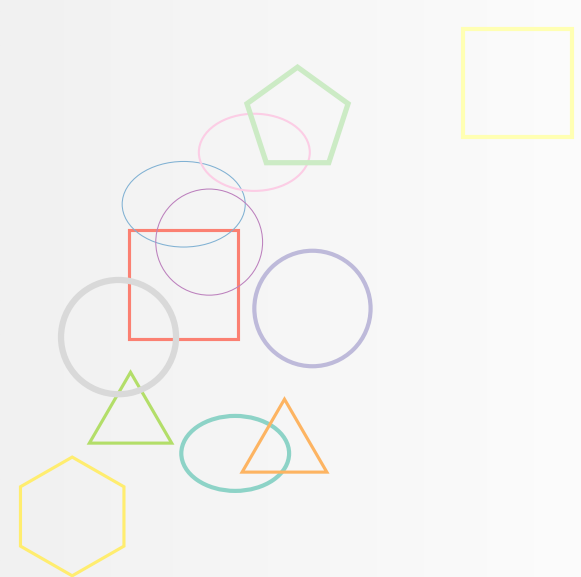[{"shape": "oval", "thickness": 2, "radius": 0.46, "center": [0.405, 0.214]}, {"shape": "square", "thickness": 2, "radius": 0.47, "center": [0.891, 0.856]}, {"shape": "circle", "thickness": 2, "radius": 0.5, "center": [0.538, 0.465]}, {"shape": "square", "thickness": 1.5, "radius": 0.47, "center": [0.316, 0.507]}, {"shape": "oval", "thickness": 0.5, "radius": 0.53, "center": [0.316, 0.645]}, {"shape": "triangle", "thickness": 1.5, "radius": 0.42, "center": [0.489, 0.224]}, {"shape": "triangle", "thickness": 1.5, "radius": 0.41, "center": [0.225, 0.273]}, {"shape": "oval", "thickness": 1, "radius": 0.48, "center": [0.438, 0.735]}, {"shape": "circle", "thickness": 3, "radius": 0.49, "center": [0.204, 0.415]}, {"shape": "circle", "thickness": 0.5, "radius": 0.46, "center": [0.36, 0.58]}, {"shape": "pentagon", "thickness": 2.5, "radius": 0.46, "center": [0.512, 0.791]}, {"shape": "hexagon", "thickness": 1.5, "radius": 0.51, "center": [0.124, 0.105]}]